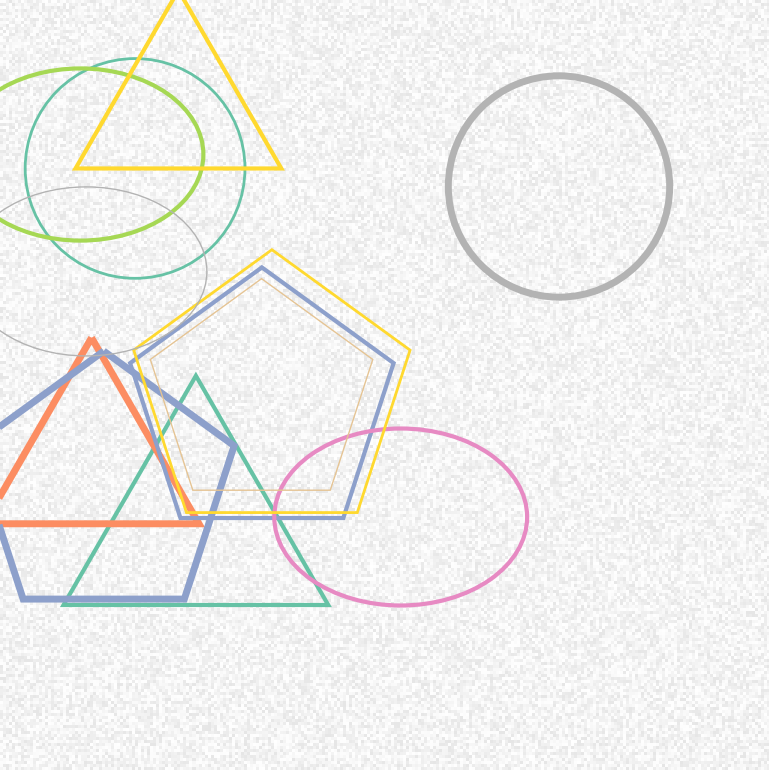[{"shape": "circle", "thickness": 1, "radius": 0.71, "center": [0.175, 0.781]}, {"shape": "triangle", "thickness": 1.5, "radius": 0.99, "center": [0.254, 0.314]}, {"shape": "triangle", "thickness": 2.5, "radius": 0.81, "center": [0.119, 0.4]}, {"shape": "pentagon", "thickness": 2.5, "radius": 0.89, "center": [0.135, 0.366]}, {"shape": "pentagon", "thickness": 1.5, "radius": 0.9, "center": [0.34, 0.473]}, {"shape": "oval", "thickness": 1.5, "radius": 0.82, "center": [0.52, 0.329]}, {"shape": "oval", "thickness": 1.5, "radius": 0.8, "center": [0.104, 0.799]}, {"shape": "triangle", "thickness": 1.5, "radius": 0.77, "center": [0.232, 0.858]}, {"shape": "pentagon", "thickness": 1, "radius": 0.94, "center": [0.353, 0.487]}, {"shape": "pentagon", "thickness": 0.5, "radius": 0.76, "center": [0.34, 0.486]}, {"shape": "oval", "thickness": 0.5, "radius": 0.78, "center": [0.112, 0.648]}, {"shape": "circle", "thickness": 2.5, "radius": 0.72, "center": [0.726, 0.758]}]